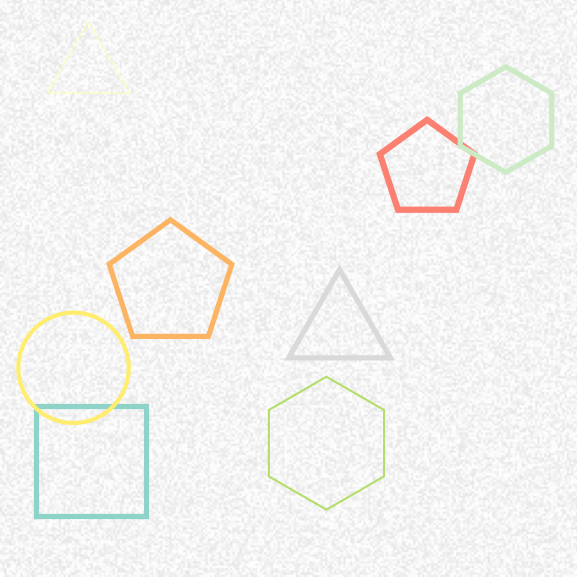[{"shape": "square", "thickness": 2.5, "radius": 0.48, "center": [0.158, 0.2]}, {"shape": "triangle", "thickness": 0.5, "radius": 0.41, "center": [0.153, 0.879]}, {"shape": "pentagon", "thickness": 3, "radius": 0.43, "center": [0.74, 0.706]}, {"shape": "pentagon", "thickness": 2.5, "radius": 0.56, "center": [0.295, 0.507]}, {"shape": "hexagon", "thickness": 1, "radius": 0.58, "center": [0.565, 0.232]}, {"shape": "triangle", "thickness": 2.5, "radius": 0.51, "center": [0.588, 0.43]}, {"shape": "hexagon", "thickness": 2.5, "radius": 0.46, "center": [0.876, 0.792]}, {"shape": "circle", "thickness": 2, "radius": 0.48, "center": [0.127, 0.362]}]